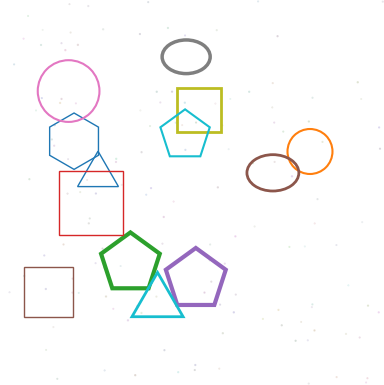[{"shape": "triangle", "thickness": 1, "radius": 0.31, "center": [0.255, 0.546]}, {"shape": "hexagon", "thickness": 1, "radius": 0.37, "center": [0.192, 0.633]}, {"shape": "circle", "thickness": 1.5, "radius": 0.29, "center": [0.805, 0.606]}, {"shape": "pentagon", "thickness": 3, "radius": 0.4, "center": [0.339, 0.316]}, {"shape": "square", "thickness": 1, "radius": 0.41, "center": [0.237, 0.473]}, {"shape": "pentagon", "thickness": 3, "radius": 0.41, "center": [0.509, 0.274]}, {"shape": "square", "thickness": 1, "radius": 0.32, "center": [0.126, 0.241]}, {"shape": "oval", "thickness": 2, "radius": 0.34, "center": [0.709, 0.551]}, {"shape": "circle", "thickness": 1.5, "radius": 0.4, "center": [0.178, 0.763]}, {"shape": "oval", "thickness": 2.5, "radius": 0.31, "center": [0.484, 0.853]}, {"shape": "square", "thickness": 2, "radius": 0.29, "center": [0.517, 0.715]}, {"shape": "pentagon", "thickness": 1.5, "radius": 0.34, "center": [0.481, 0.649]}, {"shape": "triangle", "thickness": 2, "radius": 0.38, "center": [0.409, 0.216]}]